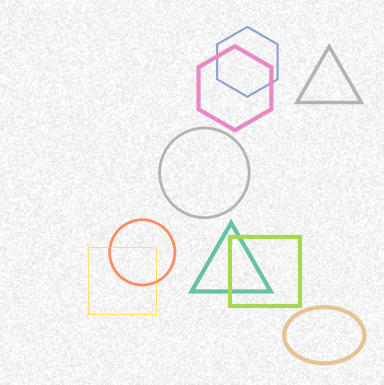[{"shape": "triangle", "thickness": 3, "radius": 0.59, "center": [0.6, 0.302]}, {"shape": "circle", "thickness": 2, "radius": 0.42, "center": [0.369, 0.344]}, {"shape": "hexagon", "thickness": 1.5, "radius": 0.45, "center": [0.643, 0.839]}, {"shape": "hexagon", "thickness": 3, "radius": 0.55, "center": [0.61, 0.771]}, {"shape": "square", "thickness": 3, "radius": 0.45, "center": [0.689, 0.295]}, {"shape": "square", "thickness": 0.5, "radius": 0.44, "center": [0.317, 0.271]}, {"shape": "oval", "thickness": 3, "radius": 0.52, "center": [0.842, 0.129]}, {"shape": "circle", "thickness": 2, "radius": 0.58, "center": [0.531, 0.551]}, {"shape": "triangle", "thickness": 2.5, "radius": 0.48, "center": [0.855, 0.782]}]